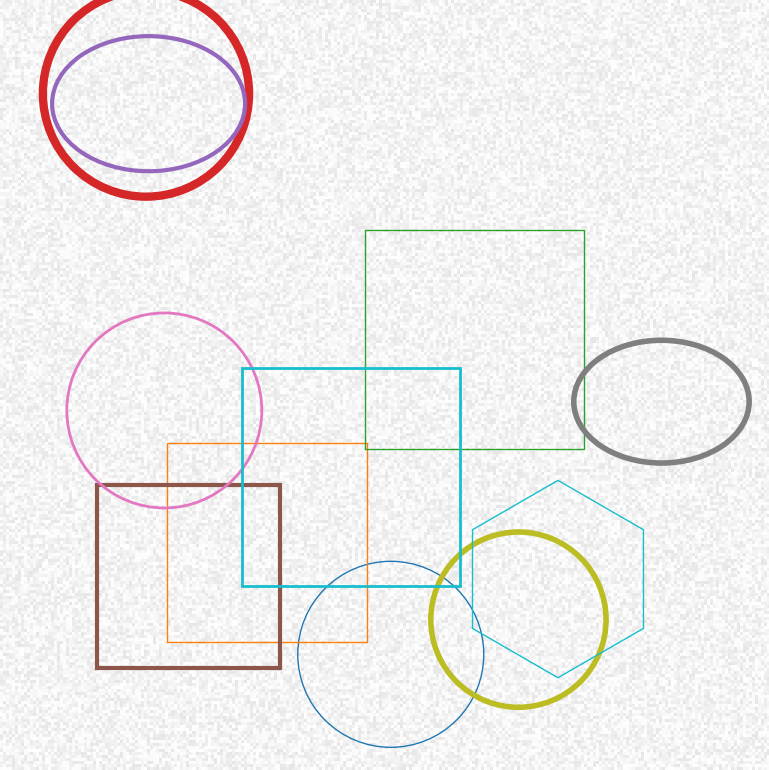[{"shape": "circle", "thickness": 0.5, "radius": 0.6, "center": [0.508, 0.15]}, {"shape": "square", "thickness": 0.5, "radius": 0.65, "center": [0.347, 0.296]}, {"shape": "square", "thickness": 0.5, "radius": 0.71, "center": [0.616, 0.559]}, {"shape": "circle", "thickness": 3, "radius": 0.67, "center": [0.19, 0.878]}, {"shape": "oval", "thickness": 1.5, "radius": 0.63, "center": [0.193, 0.865]}, {"shape": "square", "thickness": 1.5, "radius": 0.59, "center": [0.245, 0.252]}, {"shape": "circle", "thickness": 1, "radius": 0.63, "center": [0.213, 0.467]}, {"shape": "oval", "thickness": 2, "radius": 0.57, "center": [0.859, 0.478]}, {"shape": "circle", "thickness": 2, "radius": 0.57, "center": [0.673, 0.195]}, {"shape": "square", "thickness": 1, "radius": 0.71, "center": [0.456, 0.381]}, {"shape": "hexagon", "thickness": 0.5, "radius": 0.64, "center": [0.725, 0.248]}]